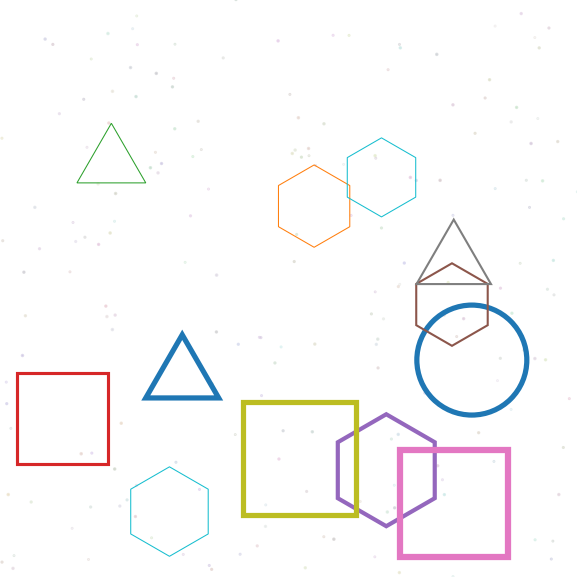[{"shape": "triangle", "thickness": 2.5, "radius": 0.36, "center": [0.316, 0.346]}, {"shape": "circle", "thickness": 2.5, "radius": 0.48, "center": [0.817, 0.376]}, {"shape": "hexagon", "thickness": 0.5, "radius": 0.36, "center": [0.544, 0.642]}, {"shape": "triangle", "thickness": 0.5, "radius": 0.34, "center": [0.193, 0.717]}, {"shape": "square", "thickness": 1.5, "radius": 0.39, "center": [0.108, 0.275]}, {"shape": "hexagon", "thickness": 2, "radius": 0.48, "center": [0.669, 0.185]}, {"shape": "hexagon", "thickness": 1, "radius": 0.36, "center": [0.783, 0.472]}, {"shape": "square", "thickness": 3, "radius": 0.46, "center": [0.786, 0.127]}, {"shape": "triangle", "thickness": 1, "radius": 0.37, "center": [0.786, 0.544]}, {"shape": "square", "thickness": 2.5, "radius": 0.49, "center": [0.519, 0.205]}, {"shape": "hexagon", "thickness": 0.5, "radius": 0.34, "center": [0.661, 0.692]}, {"shape": "hexagon", "thickness": 0.5, "radius": 0.39, "center": [0.293, 0.113]}]